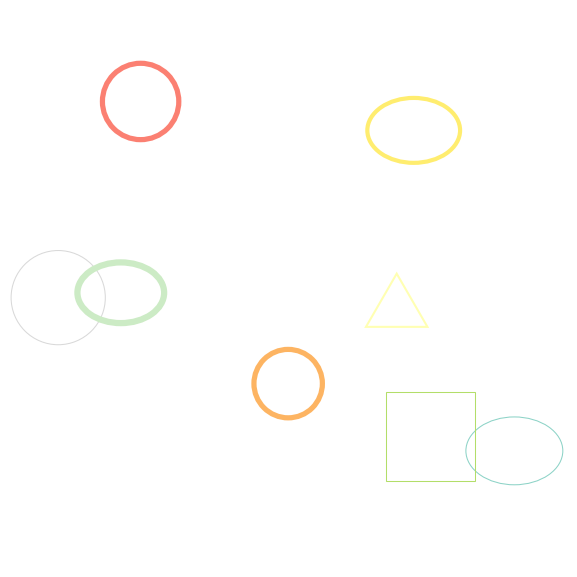[{"shape": "oval", "thickness": 0.5, "radius": 0.42, "center": [0.891, 0.218]}, {"shape": "triangle", "thickness": 1, "radius": 0.31, "center": [0.687, 0.464]}, {"shape": "circle", "thickness": 2.5, "radius": 0.33, "center": [0.243, 0.823]}, {"shape": "circle", "thickness": 2.5, "radius": 0.3, "center": [0.499, 0.335]}, {"shape": "square", "thickness": 0.5, "radius": 0.38, "center": [0.745, 0.243]}, {"shape": "circle", "thickness": 0.5, "radius": 0.41, "center": [0.101, 0.484]}, {"shape": "oval", "thickness": 3, "radius": 0.38, "center": [0.209, 0.492]}, {"shape": "oval", "thickness": 2, "radius": 0.4, "center": [0.716, 0.773]}]